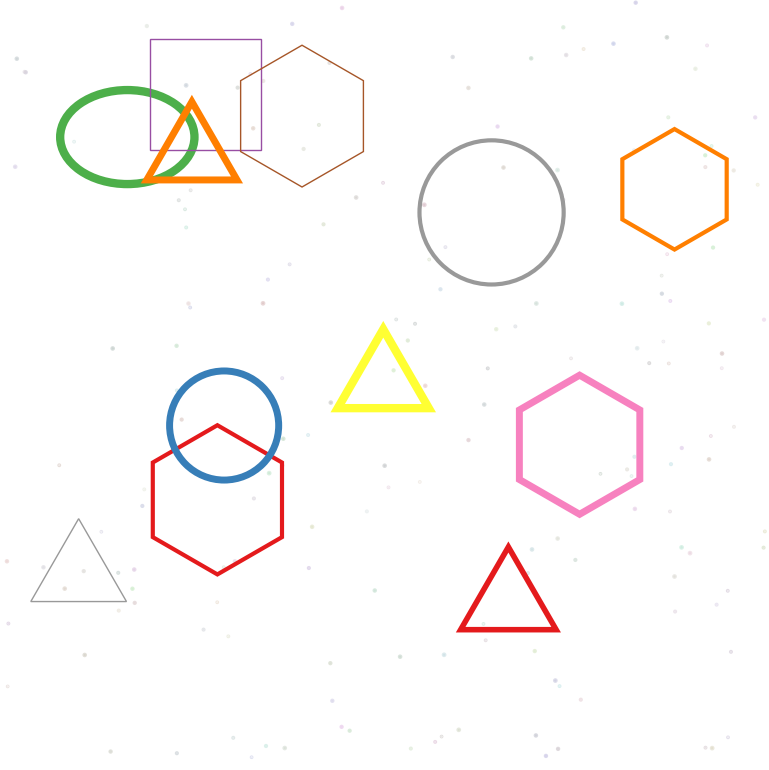[{"shape": "hexagon", "thickness": 1.5, "radius": 0.48, "center": [0.282, 0.351]}, {"shape": "triangle", "thickness": 2, "radius": 0.36, "center": [0.66, 0.218]}, {"shape": "circle", "thickness": 2.5, "radius": 0.35, "center": [0.291, 0.447]}, {"shape": "oval", "thickness": 3, "radius": 0.44, "center": [0.165, 0.822]}, {"shape": "square", "thickness": 0.5, "radius": 0.36, "center": [0.267, 0.877]}, {"shape": "triangle", "thickness": 2.5, "radius": 0.34, "center": [0.249, 0.8]}, {"shape": "hexagon", "thickness": 1.5, "radius": 0.39, "center": [0.876, 0.754]}, {"shape": "triangle", "thickness": 3, "radius": 0.34, "center": [0.498, 0.504]}, {"shape": "hexagon", "thickness": 0.5, "radius": 0.46, "center": [0.392, 0.849]}, {"shape": "hexagon", "thickness": 2.5, "radius": 0.45, "center": [0.753, 0.422]}, {"shape": "circle", "thickness": 1.5, "radius": 0.47, "center": [0.638, 0.724]}, {"shape": "triangle", "thickness": 0.5, "radius": 0.36, "center": [0.102, 0.255]}]